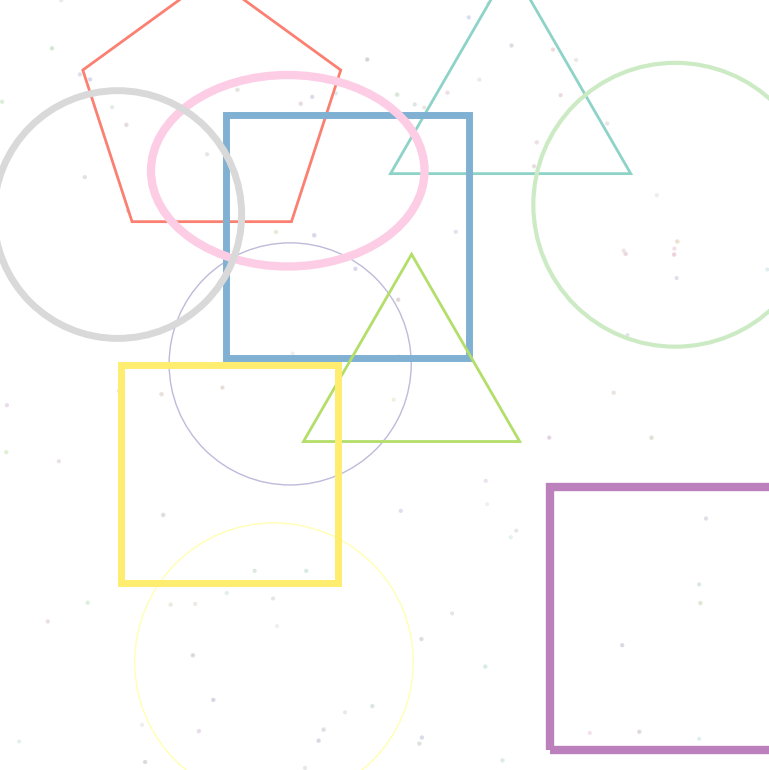[{"shape": "triangle", "thickness": 1, "radius": 0.9, "center": [0.663, 0.865]}, {"shape": "circle", "thickness": 0.5, "radius": 0.9, "center": [0.356, 0.14]}, {"shape": "circle", "thickness": 0.5, "radius": 0.79, "center": [0.377, 0.527]}, {"shape": "pentagon", "thickness": 1, "radius": 0.88, "center": [0.275, 0.855]}, {"shape": "square", "thickness": 2.5, "radius": 0.79, "center": [0.451, 0.693]}, {"shape": "triangle", "thickness": 1, "radius": 0.81, "center": [0.535, 0.508]}, {"shape": "oval", "thickness": 3, "radius": 0.89, "center": [0.374, 0.778]}, {"shape": "circle", "thickness": 2.5, "radius": 0.8, "center": [0.153, 0.721]}, {"shape": "square", "thickness": 3, "radius": 0.85, "center": [0.884, 0.197]}, {"shape": "circle", "thickness": 1.5, "radius": 0.92, "center": [0.877, 0.734]}, {"shape": "square", "thickness": 2.5, "radius": 0.71, "center": [0.298, 0.384]}]